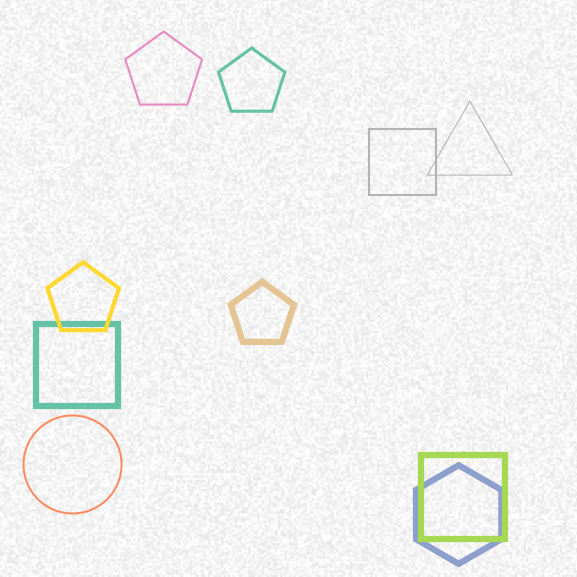[{"shape": "square", "thickness": 3, "radius": 0.36, "center": [0.134, 0.367]}, {"shape": "pentagon", "thickness": 1.5, "radius": 0.3, "center": [0.436, 0.856]}, {"shape": "circle", "thickness": 1, "radius": 0.42, "center": [0.126, 0.195]}, {"shape": "hexagon", "thickness": 3, "radius": 0.43, "center": [0.794, 0.108]}, {"shape": "pentagon", "thickness": 1, "radius": 0.35, "center": [0.283, 0.875]}, {"shape": "square", "thickness": 3, "radius": 0.36, "center": [0.801, 0.139]}, {"shape": "pentagon", "thickness": 2, "radius": 0.33, "center": [0.144, 0.48]}, {"shape": "pentagon", "thickness": 3, "radius": 0.29, "center": [0.454, 0.454]}, {"shape": "triangle", "thickness": 0.5, "radius": 0.43, "center": [0.814, 0.739]}, {"shape": "square", "thickness": 1, "radius": 0.29, "center": [0.697, 0.718]}]